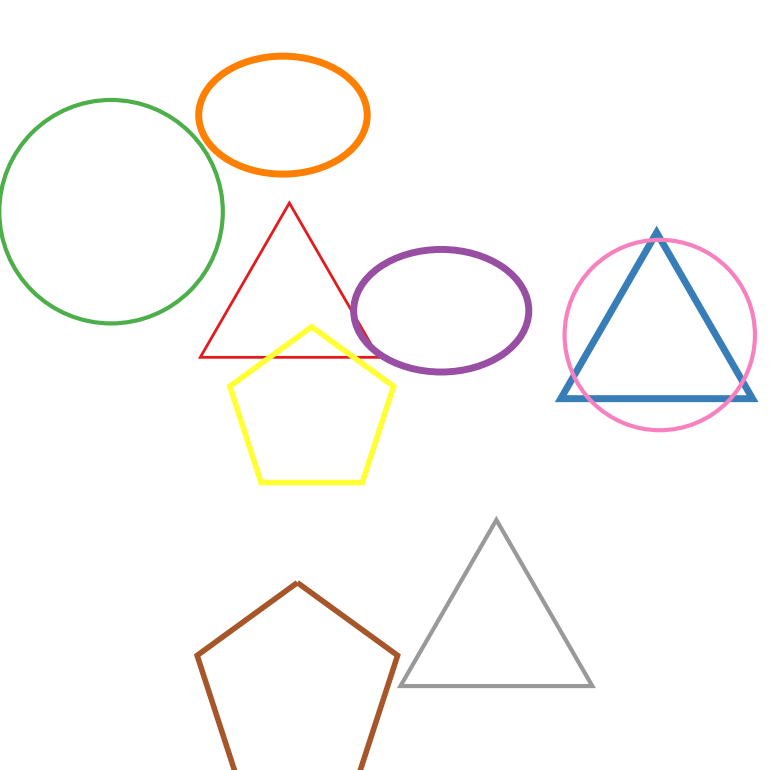[{"shape": "triangle", "thickness": 1, "radius": 0.67, "center": [0.376, 0.603]}, {"shape": "triangle", "thickness": 2.5, "radius": 0.72, "center": [0.853, 0.554]}, {"shape": "circle", "thickness": 1.5, "radius": 0.73, "center": [0.144, 0.725]}, {"shape": "oval", "thickness": 2.5, "radius": 0.57, "center": [0.573, 0.596]}, {"shape": "oval", "thickness": 2.5, "radius": 0.55, "center": [0.367, 0.85]}, {"shape": "pentagon", "thickness": 2, "radius": 0.56, "center": [0.405, 0.464]}, {"shape": "pentagon", "thickness": 2, "radius": 0.68, "center": [0.386, 0.106]}, {"shape": "circle", "thickness": 1.5, "radius": 0.62, "center": [0.857, 0.565]}, {"shape": "triangle", "thickness": 1.5, "radius": 0.72, "center": [0.645, 0.181]}]